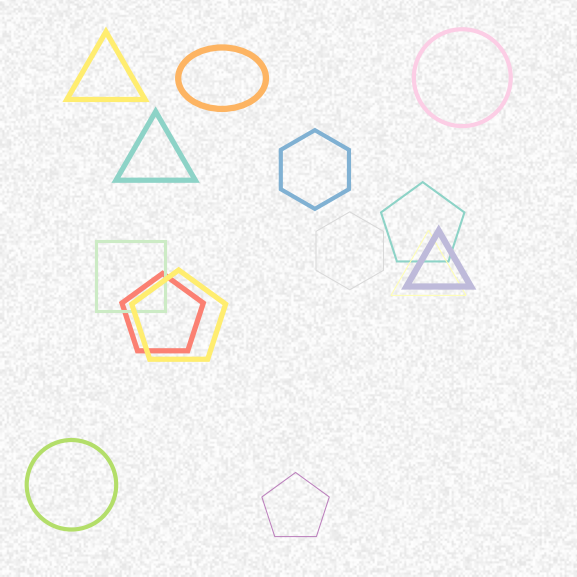[{"shape": "triangle", "thickness": 2.5, "radius": 0.4, "center": [0.27, 0.727]}, {"shape": "pentagon", "thickness": 1, "radius": 0.38, "center": [0.732, 0.608]}, {"shape": "triangle", "thickness": 0.5, "radius": 0.38, "center": [0.742, 0.525]}, {"shape": "triangle", "thickness": 3, "radius": 0.32, "center": [0.76, 0.535]}, {"shape": "pentagon", "thickness": 2.5, "radius": 0.37, "center": [0.282, 0.452]}, {"shape": "hexagon", "thickness": 2, "radius": 0.34, "center": [0.545, 0.706]}, {"shape": "oval", "thickness": 3, "radius": 0.38, "center": [0.385, 0.864]}, {"shape": "circle", "thickness": 2, "radius": 0.39, "center": [0.124, 0.16]}, {"shape": "circle", "thickness": 2, "radius": 0.42, "center": [0.801, 0.865]}, {"shape": "hexagon", "thickness": 0.5, "radius": 0.34, "center": [0.606, 0.565]}, {"shape": "pentagon", "thickness": 0.5, "radius": 0.31, "center": [0.512, 0.12]}, {"shape": "square", "thickness": 1.5, "radius": 0.3, "center": [0.226, 0.521]}, {"shape": "triangle", "thickness": 2.5, "radius": 0.39, "center": [0.184, 0.866]}, {"shape": "pentagon", "thickness": 2.5, "radius": 0.43, "center": [0.309, 0.446]}]